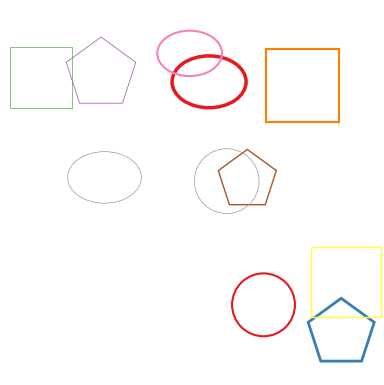[{"shape": "oval", "thickness": 2.5, "radius": 0.48, "center": [0.543, 0.787]}, {"shape": "circle", "thickness": 1.5, "radius": 0.41, "center": [0.684, 0.208]}, {"shape": "pentagon", "thickness": 2, "radius": 0.45, "center": [0.886, 0.135]}, {"shape": "square", "thickness": 0.5, "radius": 0.4, "center": [0.106, 0.799]}, {"shape": "pentagon", "thickness": 0.5, "radius": 0.47, "center": [0.262, 0.809]}, {"shape": "square", "thickness": 1.5, "radius": 0.47, "center": [0.786, 0.778]}, {"shape": "square", "thickness": 1, "radius": 0.45, "center": [0.899, 0.267]}, {"shape": "pentagon", "thickness": 1, "radius": 0.4, "center": [0.642, 0.533]}, {"shape": "oval", "thickness": 1.5, "radius": 0.42, "center": [0.493, 0.861]}, {"shape": "oval", "thickness": 0.5, "radius": 0.48, "center": [0.271, 0.539]}, {"shape": "circle", "thickness": 0.5, "radius": 0.42, "center": [0.589, 0.53]}]